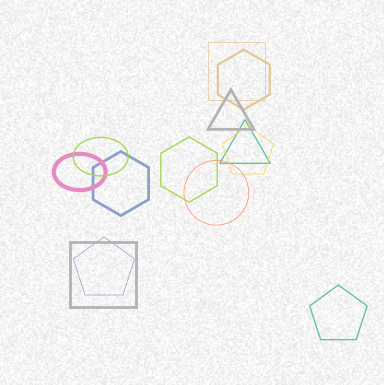[{"shape": "pentagon", "thickness": 1, "radius": 0.39, "center": [0.879, 0.181]}, {"shape": "triangle", "thickness": 1, "radius": 0.38, "center": [0.636, 0.614]}, {"shape": "circle", "thickness": 0.5, "radius": 0.42, "center": [0.562, 0.499]}, {"shape": "pentagon", "thickness": 0.5, "radius": 0.42, "center": [0.27, 0.301]}, {"shape": "hexagon", "thickness": 2, "radius": 0.42, "center": [0.314, 0.523]}, {"shape": "oval", "thickness": 3, "radius": 0.34, "center": [0.207, 0.553]}, {"shape": "hexagon", "thickness": 1, "radius": 0.42, "center": [0.491, 0.56]}, {"shape": "oval", "thickness": 1, "radius": 0.36, "center": [0.261, 0.593]}, {"shape": "pentagon", "thickness": 0.5, "radius": 0.35, "center": [0.644, 0.604]}, {"shape": "square", "thickness": 0.5, "radius": 0.37, "center": [0.614, 0.816]}, {"shape": "hexagon", "thickness": 1.5, "radius": 0.39, "center": [0.633, 0.793]}, {"shape": "triangle", "thickness": 2, "radius": 0.34, "center": [0.6, 0.698]}, {"shape": "square", "thickness": 2, "radius": 0.42, "center": [0.268, 0.287]}]